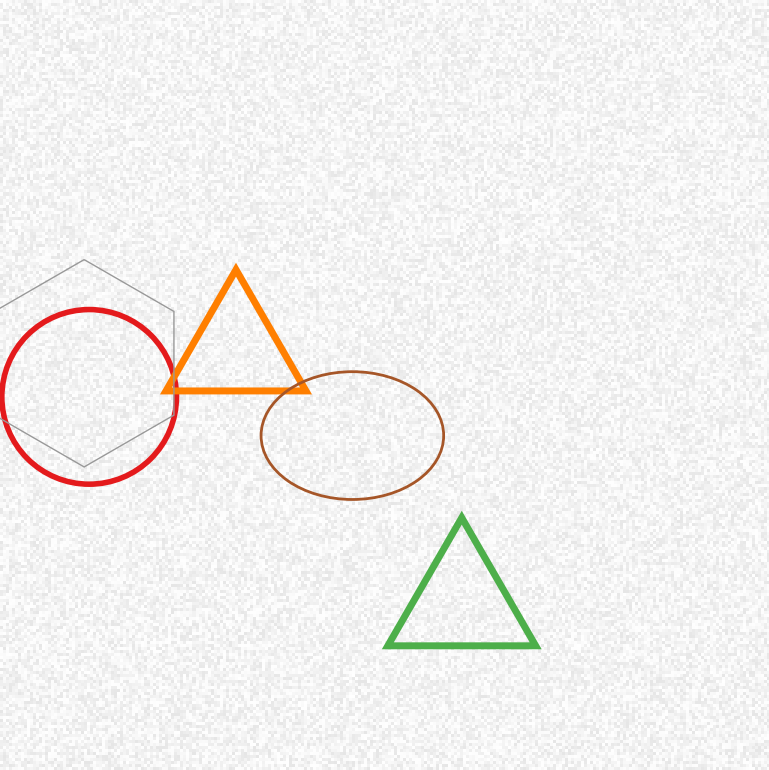[{"shape": "circle", "thickness": 2, "radius": 0.57, "center": [0.116, 0.485]}, {"shape": "triangle", "thickness": 2.5, "radius": 0.55, "center": [0.6, 0.217]}, {"shape": "triangle", "thickness": 2.5, "radius": 0.52, "center": [0.306, 0.545]}, {"shape": "oval", "thickness": 1, "radius": 0.59, "center": [0.458, 0.434]}, {"shape": "hexagon", "thickness": 0.5, "radius": 0.67, "center": [0.109, 0.528]}]